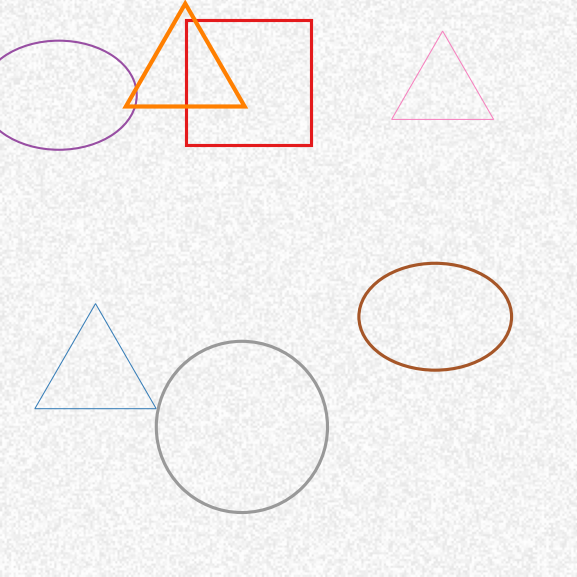[{"shape": "square", "thickness": 1.5, "radius": 0.54, "center": [0.43, 0.857]}, {"shape": "triangle", "thickness": 0.5, "radius": 0.61, "center": [0.165, 0.352]}, {"shape": "oval", "thickness": 1, "radius": 0.67, "center": [0.102, 0.834]}, {"shape": "triangle", "thickness": 2, "radius": 0.59, "center": [0.321, 0.874]}, {"shape": "oval", "thickness": 1.5, "radius": 0.66, "center": [0.754, 0.451]}, {"shape": "triangle", "thickness": 0.5, "radius": 0.51, "center": [0.766, 0.843]}, {"shape": "circle", "thickness": 1.5, "radius": 0.74, "center": [0.419, 0.26]}]